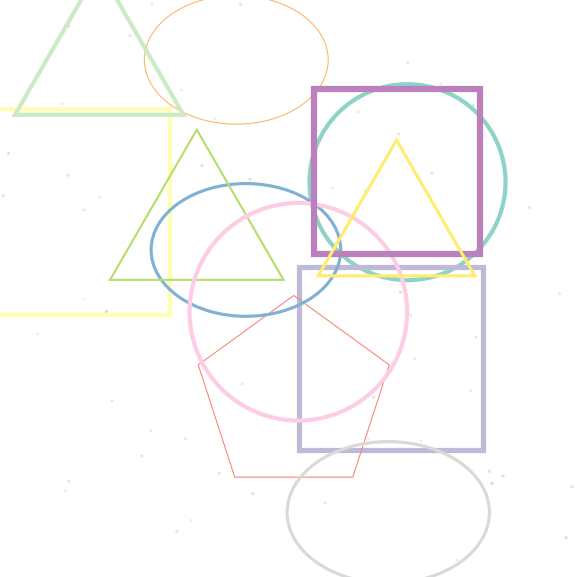[{"shape": "circle", "thickness": 2, "radius": 0.85, "center": [0.706, 0.684]}, {"shape": "square", "thickness": 2, "radius": 0.89, "center": [0.117, 0.632]}, {"shape": "square", "thickness": 2.5, "radius": 0.79, "center": [0.677, 0.378]}, {"shape": "pentagon", "thickness": 0.5, "radius": 0.87, "center": [0.509, 0.314]}, {"shape": "oval", "thickness": 1.5, "radius": 0.82, "center": [0.426, 0.566]}, {"shape": "oval", "thickness": 0.5, "radius": 0.8, "center": [0.409, 0.896]}, {"shape": "triangle", "thickness": 1, "radius": 0.87, "center": [0.341, 0.601]}, {"shape": "circle", "thickness": 2, "radius": 0.94, "center": [0.517, 0.459]}, {"shape": "oval", "thickness": 1.5, "radius": 0.88, "center": [0.672, 0.112]}, {"shape": "square", "thickness": 3, "radius": 0.72, "center": [0.687, 0.702]}, {"shape": "triangle", "thickness": 2, "radius": 0.84, "center": [0.172, 0.885]}, {"shape": "triangle", "thickness": 1.5, "radius": 0.78, "center": [0.687, 0.6]}]